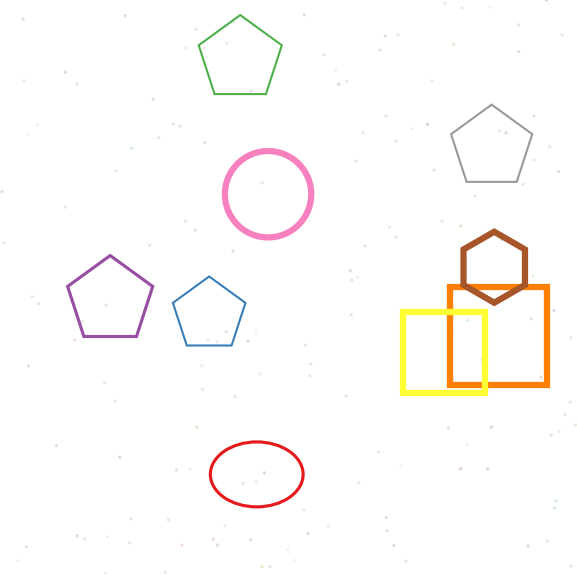[{"shape": "oval", "thickness": 1.5, "radius": 0.4, "center": [0.445, 0.178]}, {"shape": "pentagon", "thickness": 1, "radius": 0.33, "center": [0.362, 0.454]}, {"shape": "pentagon", "thickness": 1, "radius": 0.38, "center": [0.416, 0.897]}, {"shape": "pentagon", "thickness": 1.5, "radius": 0.39, "center": [0.191, 0.479]}, {"shape": "square", "thickness": 3, "radius": 0.42, "center": [0.863, 0.418]}, {"shape": "square", "thickness": 3, "radius": 0.35, "center": [0.769, 0.389]}, {"shape": "hexagon", "thickness": 3, "radius": 0.31, "center": [0.856, 0.536]}, {"shape": "circle", "thickness": 3, "radius": 0.37, "center": [0.464, 0.663]}, {"shape": "pentagon", "thickness": 1, "radius": 0.37, "center": [0.851, 0.744]}]